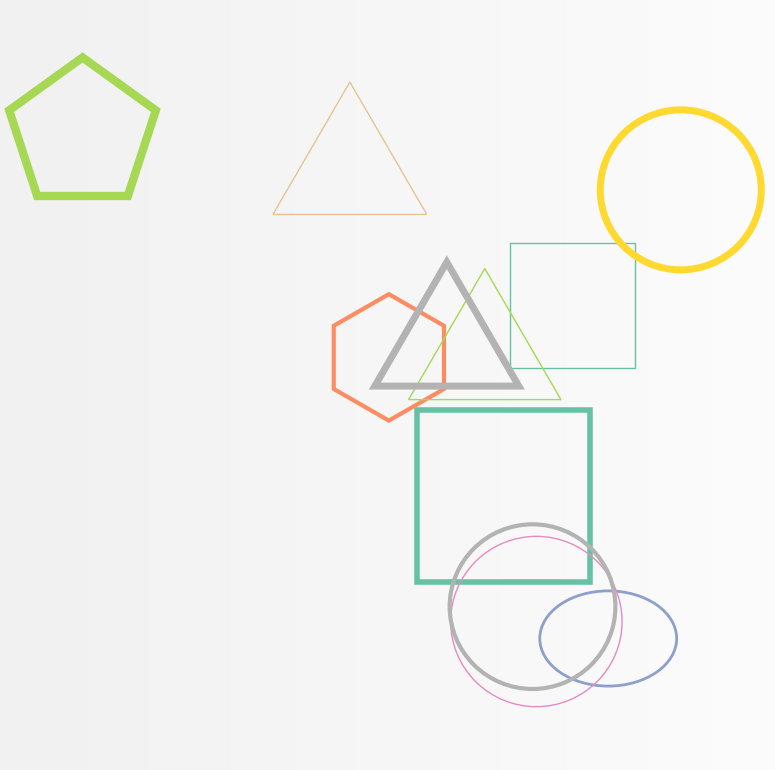[{"shape": "square", "thickness": 2, "radius": 0.56, "center": [0.649, 0.356]}, {"shape": "square", "thickness": 0.5, "radius": 0.41, "center": [0.739, 0.604]}, {"shape": "hexagon", "thickness": 1.5, "radius": 0.41, "center": [0.502, 0.536]}, {"shape": "oval", "thickness": 1, "radius": 0.44, "center": [0.785, 0.171]}, {"shape": "circle", "thickness": 0.5, "radius": 0.55, "center": [0.692, 0.193]}, {"shape": "pentagon", "thickness": 3, "radius": 0.5, "center": [0.106, 0.826]}, {"shape": "triangle", "thickness": 0.5, "radius": 0.57, "center": [0.626, 0.538]}, {"shape": "circle", "thickness": 2.5, "radius": 0.52, "center": [0.878, 0.753]}, {"shape": "triangle", "thickness": 0.5, "radius": 0.57, "center": [0.451, 0.779]}, {"shape": "triangle", "thickness": 2.5, "radius": 0.54, "center": [0.577, 0.552]}, {"shape": "circle", "thickness": 1.5, "radius": 0.53, "center": [0.687, 0.212]}]